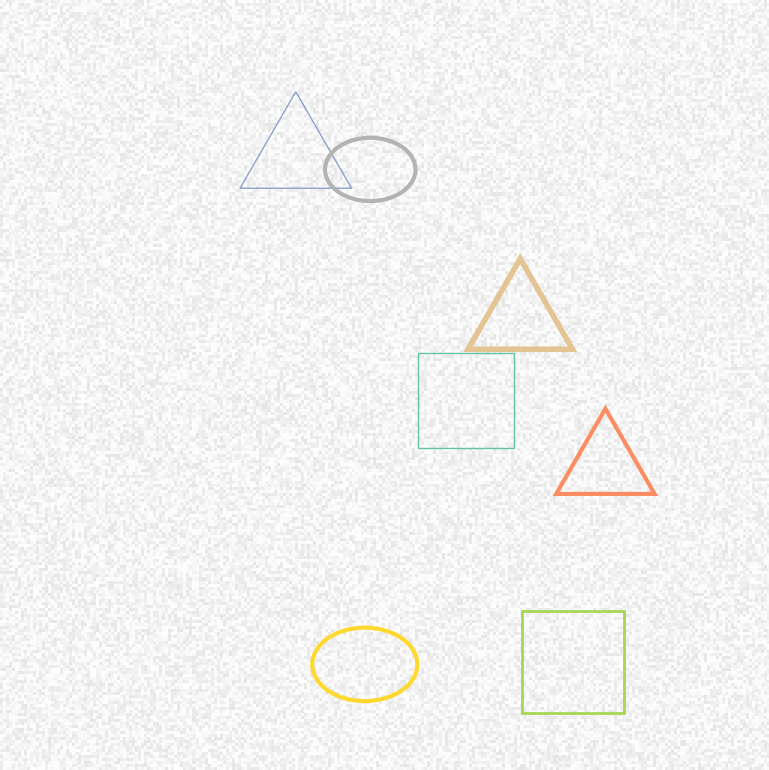[{"shape": "square", "thickness": 0.5, "radius": 0.31, "center": [0.605, 0.48]}, {"shape": "triangle", "thickness": 1.5, "radius": 0.37, "center": [0.786, 0.395]}, {"shape": "triangle", "thickness": 0.5, "radius": 0.42, "center": [0.384, 0.797]}, {"shape": "square", "thickness": 1, "radius": 0.33, "center": [0.744, 0.14]}, {"shape": "oval", "thickness": 1.5, "radius": 0.34, "center": [0.474, 0.137]}, {"shape": "triangle", "thickness": 2, "radius": 0.39, "center": [0.676, 0.586]}, {"shape": "oval", "thickness": 1.5, "radius": 0.29, "center": [0.481, 0.78]}]